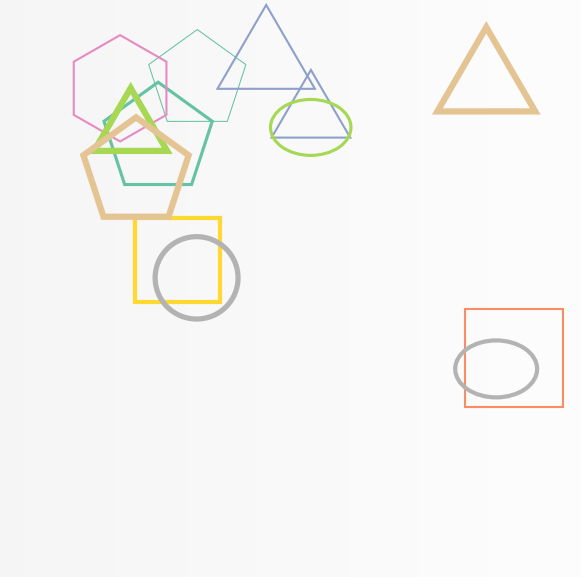[{"shape": "pentagon", "thickness": 1.5, "radius": 0.49, "center": [0.272, 0.759]}, {"shape": "pentagon", "thickness": 0.5, "radius": 0.44, "center": [0.339, 0.86]}, {"shape": "square", "thickness": 1, "radius": 0.42, "center": [0.884, 0.378]}, {"shape": "triangle", "thickness": 1, "radius": 0.39, "center": [0.535, 0.8]}, {"shape": "triangle", "thickness": 1, "radius": 0.48, "center": [0.458, 0.894]}, {"shape": "hexagon", "thickness": 1, "radius": 0.46, "center": [0.207, 0.846]}, {"shape": "triangle", "thickness": 3, "radius": 0.36, "center": [0.225, 0.774]}, {"shape": "oval", "thickness": 1.5, "radius": 0.35, "center": [0.535, 0.779]}, {"shape": "square", "thickness": 2, "radius": 0.36, "center": [0.305, 0.549]}, {"shape": "pentagon", "thickness": 3, "radius": 0.48, "center": [0.234, 0.701]}, {"shape": "triangle", "thickness": 3, "radius": 0.49, "center": [0.837, 0.855]}, {"shape": "circle", "thickness": 2.5, "radius": 0.36, "center": [0.338, 0.518]}, {"shape": "oval", "thickness": 2, "radius": 0.35, "center": [0.854, 0.36]}]